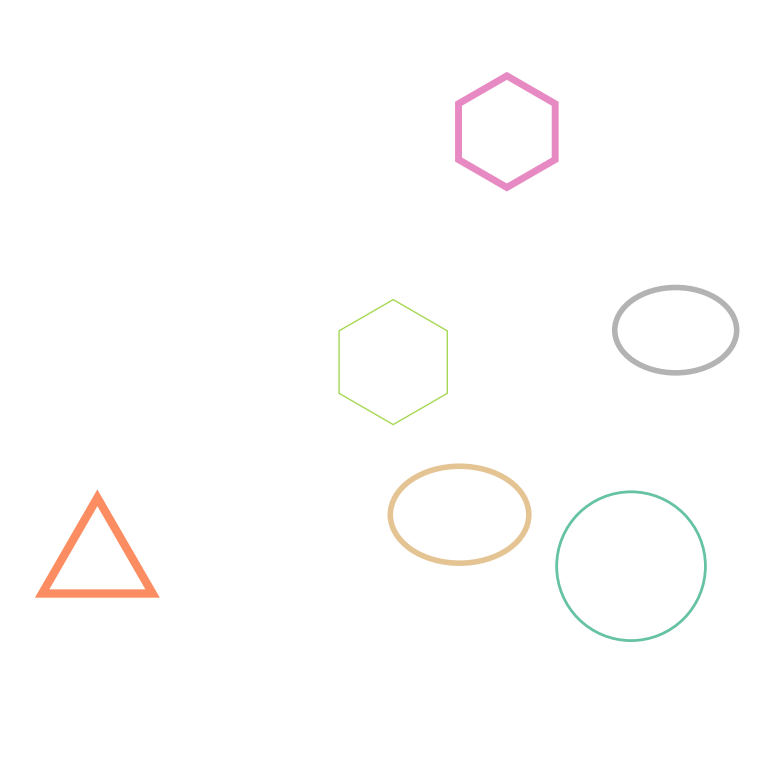[{"shape": "circle", "thickness": 1, "radius": 0.48, "center": [0.82, 0.265]}, {"shape": "triangle", "thickness": 3, "radius": 0.41, "center": [0.126, 0.271]}, {"shape": "hexagon", "thickness": 2.5, "radius": 0.36, "center": [0.658, 0.829]}, {"shape": "hexagon", "thickness": 0.5, "radius": 0.41, "center": [0.511, 0.53]}, {"shape": "oval", "thickness": 2, "radius": 0.45, "center": [0.597, 0.332]}, {"shape": "oval", "thickness": 2, "radius": 0.4, "center": [0.878, 0.571]}]